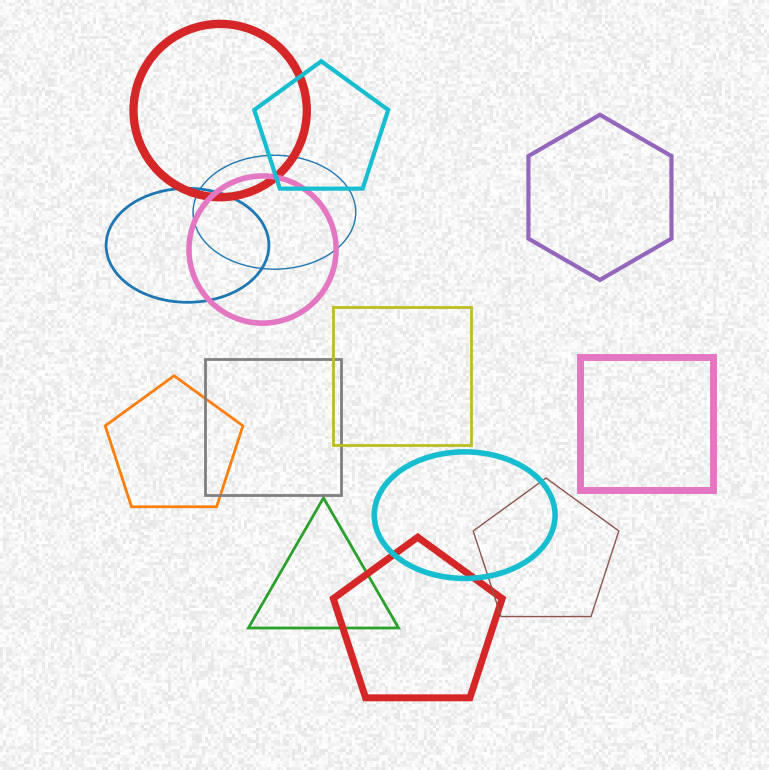[{"shape": "oval", "thickness": 0.5, "radius": 0.53, "center": [0.356, 0.724]}, {"shape": "oval", "thickness": 1, "radius": 0.53, "center": [0.244, 0.681]}, {"shape": "pentagon", "thickness": 1, "radius": 0.47, "center": [0.226, 0.418]}, {"shape": "triangle", "thickness": 1, "radius": 0.56, "center": [0.42, 0.241]}, {"shape": "pentagon", "thickness": 2.5, "radius": 0.58, "center": [0.543, 0.187]}, {"shape": "circle", "thickness": 3, "radius": 0.56, "center": [0.286, 0.856]}, {"shape": "hexagon", "thickness": 1.5, "radius": 0.54, "center": [0.779, 0.744]}, {"shape": "pentagon", "thickness": 0.5, "radius": 0.5, "center": [0.709, 0.28]}, {"shape": "circle", "thickness": 2, "radius": 0.48, "center": [0.341, 0.676]}, {"shape": "square", "thickness": 2.5, "radius": 0.43, "center": [0.84, 0.45]}, {"shape": "square", "thickness": 1, "radius": 0.44, "center": [0.354, 0.446]}, {"shape": "square", "thickness": 1, "radius": 0.45, "center": [0.522, 0.512]}, {"shape": "oval", "thickness": 2, "radius": 0.59, "center": [0.603, 0.331]}, {"shape": "pentagon", "thickness": 1.5, "radius": 0.46, "center": [0.417, 0.829]}]